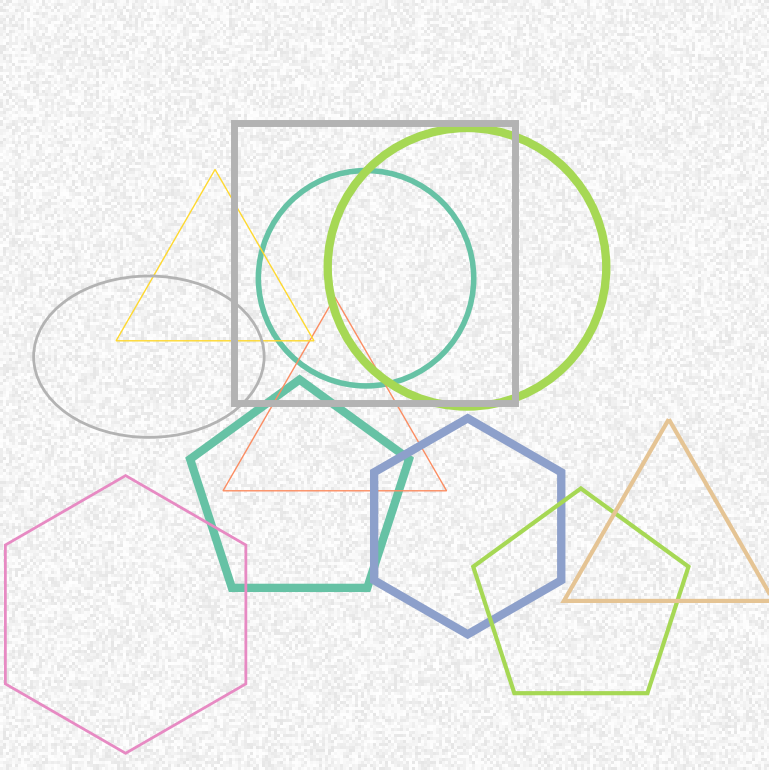[{"shape": "pentagon", "thickness": 3, "radius": 0.75, "center": [0.389, 0.357]}, {"shape": "circle", "thickness": 2, "radius": 0.7, "center": [0.475, 0.639]}, {"shape": "triangle", "thickness": 0.5, "radius": 0.84, "center": [0.435, 0.446]}, {"shape": "hexagon", "thickness": 3, "radius": 0.7, "center": [0.607, 0.316]}, {"shape": "hexagon", "thickness": 1, "radius": 0.9, "center": [0.163, 0.202]}, {"shape": "pentagon", "thickness": 1.5, "radius": 0.73, "center": [0.754, 0.219]}, {"shape": "circle", "thickness": 3, "radius": 0.9, "center": [0.606, 0.653]}, {"shape": "triangle", "thickness": 0.5, "radius": 0.74, "center": [0.279, 0.632]}, {"shape": "triangle", "thickness": 1.5, "radius": 0.79, "center": [0.869, 0.298]}, {"shape": "square", "thickness": 2.5, "radius": 0.91, "center": [0.486, 0.659]}, {"shape": "oval", "thickness": 1, "radius": 0.75, "center": [0.193, 0.537]}]